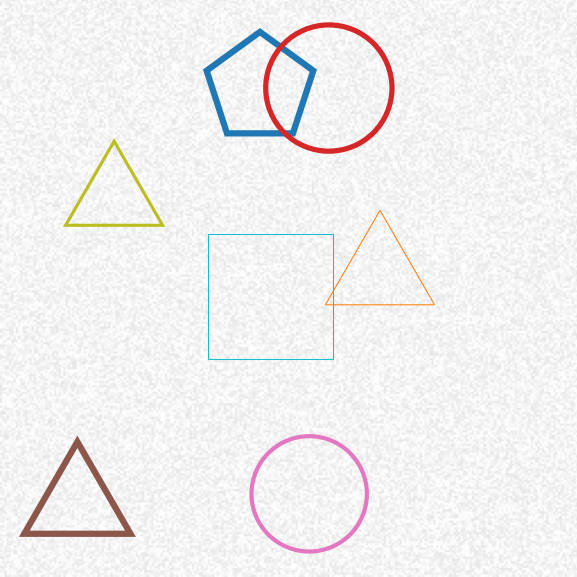[{"shape": "pentagon", "thickness": 3, "radius": 0.49, "center": [0.45, 0.847]}, {"shape": "triangle", "thickness": 0.5, "radius": 0.55, "center": [0.658, 0.526]}, {"shape": "circle", "thickness": 2.5, "radius": 0.55, "center": [0.569, 0.847]}, {"shape": "triangle", "thickness": 3, "radius": 0.53, "center": [0.134, 0.128]}, {"shape": "circle", "thickness": 2, "radius": 0.5, "center": [0.535, 0.144]}, {"shape": "triangle", "thickness": 1.5, "radius": 0.48, "center": [0.198, 0.658]}, {"shape": "square", "thickness": 0.5, "radius": 0.54, "center": [0.468, 0.486]}]